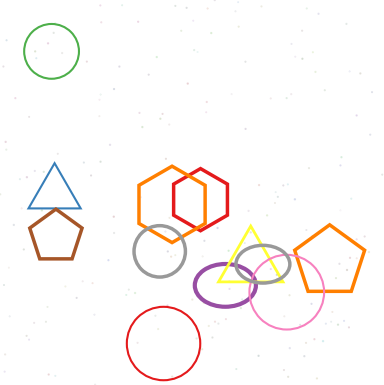[{"shape": "circle", "thickness": 1.5, "radius": 0.48, "center": [0.425, 0.108]}, {"shape": "hexagon", "thickness": 2.5, "radius": 0.4, "center": [0.521, 0.481]}, {"shape": "triangle", "thickness": 1.5, "radius": 0.39, "center": [0.142, 0.498]}, {"shape": "circle", "thickness": 1.5, "radius": 0.36, "center": [0.134, 0.867]}, {"shape": "oval", "thickness": 3, "radius": 0.4, "center": [0.585, 0.259]}, {"shape": "pentagon", "thickness": 2.5, "radius": 0.48, "center": [0.856, 0.321]}, {"shape": "hexagon", "thickness": 2.5, "radius": 0.5, "center": [0.447, 0.469]}, {"shape": "triangle", "thickness": 2, "radius": 0.48, "center": [0.651, 0.316]}, {"shape": "pentagon", "thickness": 2.5, "radius": 0.36, "center": [0.145, 0.385]}, {"shape": "circle", "thickness": 1.5, "radius": 0.49, "center": [0.745, 0.241]}, {"shape": "circle", "thickness": 2.5, "radius": 0.33, "center": [0.415, 0.347]}, {"shape": "oval", "thickness": 2.5, "radius": 0.35, "center": [0.683, 0.314]}]